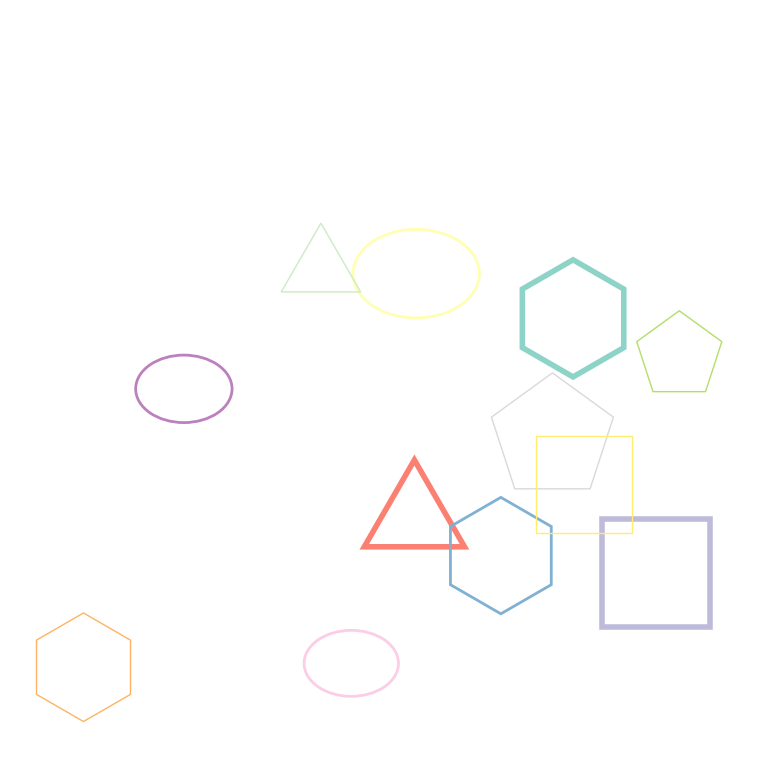[{"shape": "hexagon", "thickness": 2, "radius": 0.38, "center": [0.744, 0.587]}, {"shape": "oval", "thickness": 1, "radius": 0.41, "center": [0.541, 0.645]}, {"shape": "square", "thickness": 2, "radius": 0.35, "center": [0.852, 0.256]}, {"shape": "triangle", "thickness": 2, "radius": 0.38, "center": [0.538, 0.327]}, {"shape": "hexagon", "thickness": 1, "radius": 0.38, "center": [0.65, 0.278]}, {"shape": "hexagon", "thickness": 0.5, "radius": 0.35, "center": [0.108, 0.133]}, {"shape": "pentagon", "thickness": 0.5, "radius": 0.29, "center": [0.882, 0.538]}, {"shape": "oval", "thickness": 1, "radius": 0.31, "center": [0.456, 0.139]}, {"shape": "pentagon", "thickness": 0.5, "radius": 0.42, "center": [0.717, 0.433]}, {"shape": "oval", "thickness": 1, "radius": 0.31, "center": [0.239, 0.495]}, {"shape": "triangle", "thickness": 0.5, "radius": 0.3, "center": [0.417, 0.651]}, {"shape": "square", "thickness": 0.5, "radius": 0.31, "center": [0.759, 0.371]}]